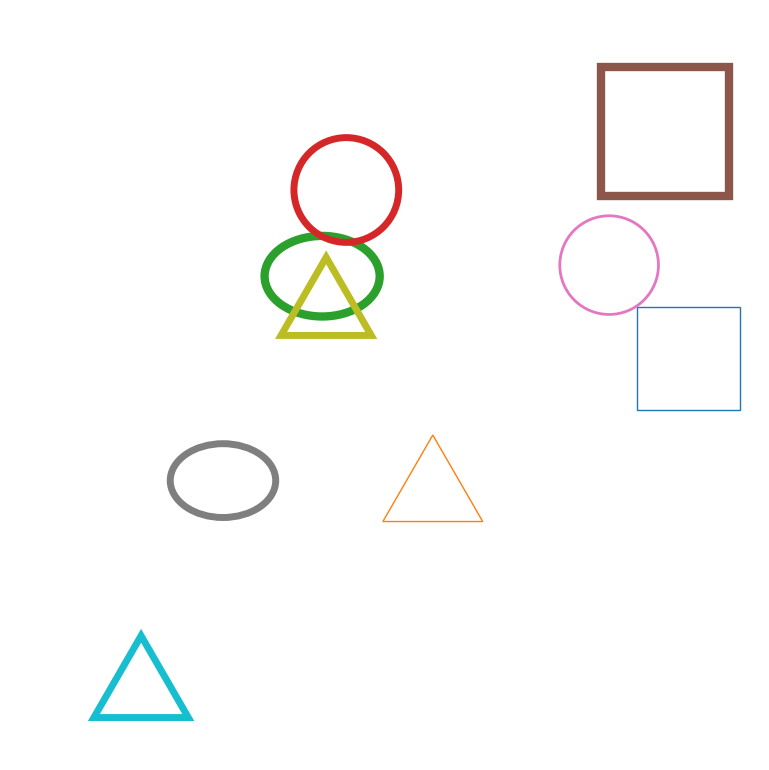[{"shape": "square", "thickness": 0.5, "radius": 0.33, "center": [0.894, 0.534]}, {"shape": "triangle", "thickness": 0.5, "radius": 0.37, "center": [0.562, 0.36]}, {"shape": "oval", "thickness": 3, "radius": 0.37, "center": [0.418, 0.641]}, {"shape": "circle", "thickness": 2.5, "radius": 0.34, "center": [0.45, 0.753]}, {"shape": "square", "thickness": 3, "radius": 0.42, "center": [0.864, 0.829]}, {"shape": "circle", "thickness": 1, "radius": 0.32, "center": [0.791, 0.656]}, {"shape": "oval", "thickness": 2.5, "radius": 0.34, "center": [0.29, 0.376]}, {"shape": "triangle", "thickness": 2.5, "radius": 0.34, "center": [0.424, 0.598]}, {"shape": "triangle", "thickness": 2.5, "radius": 0.35, "center": [0.183, 0.104]}]